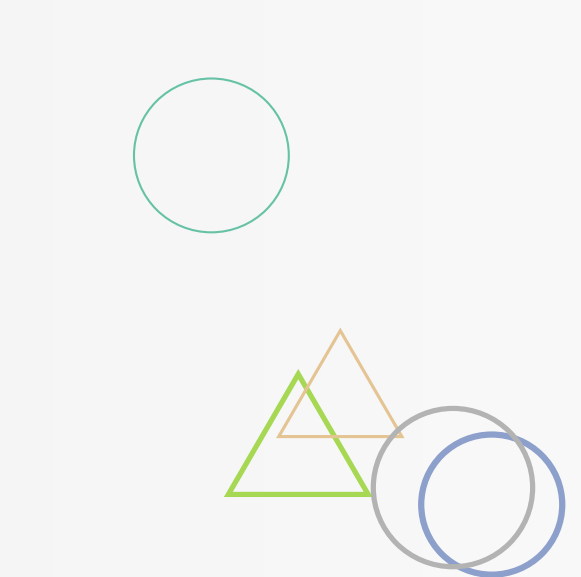[{"shape": "circle", "thickness": 1, "radius": 0.67, "center": [0.364, 0.73]}, {"shape": "circle", "thickness": 3, "radius": 0.61, "center": [0.846, 0.125]}, {"shape": "triangle", "thickness": 2.5, "radius": 0.69, "center": [0.513, 0.212]}, {"shape": "triangle", "thickness": 1.5, "radius": 0.61, "center": [0.585, 0.304]}, {"shape": "circle", "thickness": 2.5, "radius": 0.69, "center": [0.779, 0.155]}]